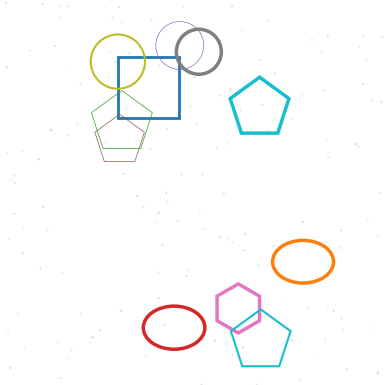[{"shape": "square", "thickness": 2, "radius": 0.4, "center": [0.385, 0.773]}, {"shape": "oval", "thickness": 2.5, "radius": 0.4, "center": [0.787, 0.32]}, {"shape": "pentagon", "thickness": 0.5, "radius": 0.42, "center": [0.317, 0.682]}, {"shape": "oval", "thickness": 2.5, "radius": 0.4, "center": [0.452, 0.149]}, {"shape": "circle", "thickness": 0.5, "radius": 0.31, "center": [0.467, 0.882]}, {"shape": "pentagon", "thickness": 0.5, "radius": 0.34, "center": [0.311, 0.636]}, {"shape": "hexagon", "thickness": 2.5, "radius": 0.32, "center": [0.619, 0.199]}, {"shape": "circle", "thickness": 2.5, "radius": 0.29, "center": [0.517, 0.866]}, {"shape": "circle", "thickness": 1.5, "radius": 0.35, "center": [0.306, 0.84]}, {"shape": "pentagon", "thickness": 2.5, "radius": 0.4, "center": [0.674, 0.719]}, {"shape": "pentagon", "thickness": 1.5, "radius": 0.41, "center": [0.677, 0.115]}]